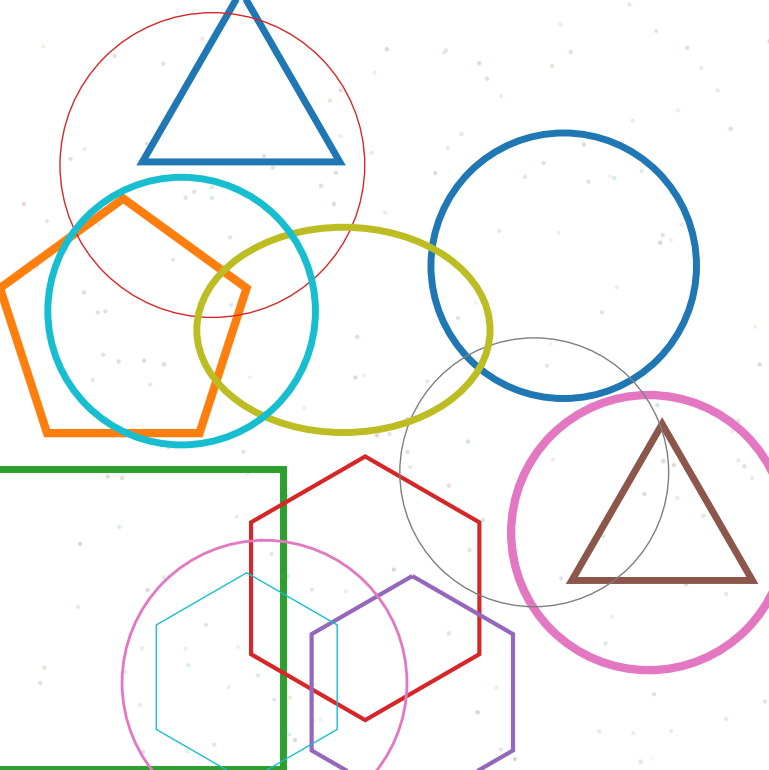[{"shape": "circle", "thickness": 2.5, "radius": 0.86, "center": [0.732, 0.655]}, {"shape": "triangle", "thickness": 2.5, "radius": 0.74, "center": [0.313, 0.864]}, {"shape": "pentagon", "thickness": 3, "radius": 0.84, "center": [0.16, 0.574]}, {"shape": "square", "thickness": 2.5, "radius": 0.97, "center": [0.172, 0.196]}, {"shape": "hexagon", "thickness": 1.5, "radius": 0.86, "center": [0.474, 0.236]}, {"shape": "circle", "thickness": 0.5, "radius": 0.99, "center": [0.276, 0.786]}, {"shape": "hexagon", "thickness": 1.5, "radius": 0.76, "center": [0.535, 0.101]}, {"shape": "triangle", "thickness": 2.5, "radius": 0.68, "center": [0.86, 0.314]}, {"shape": "circle", "thickness": 3, "radius": 0.89, "center": [0.842, 0.308]}, {"shape": "circle", "thickness": 1, "radius": 0.92, "center": [0.344, 0.113]}, {"shape": "circle", "thickness": 0.5, "radius": 0.87, "center": [0.694, 0.387]}, {"shape": "oval", "thickness": 2.5, "radius": 0.95, "center": [0.446, 0.572]}, {"shape": "hexagon", "thickness": 0.5, "radius": 0.68, "center": [0.32, 0.121]}, {"shape": "circle", "thickness": 2.5, "radius": 0.87, "center": [0.236, 0.596]}]